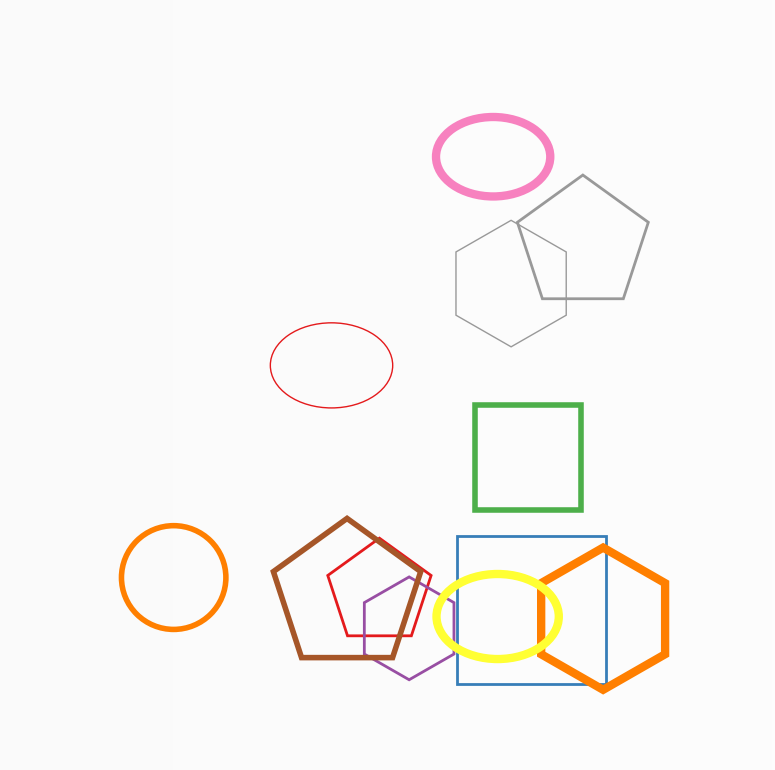[{"shape": "pentagon", "thickness": 1, "radius": 0.35, "center": [0.49, 0.231]}, {"shape": "oval", "thickness": 0.5, "radius": 0.39, "center": [0.428, 0.525]}, {"shape": "square", "thickness": 1, "radius": 0.48, "center": [0.686, 0.208]}, {"shape": "square", "thickness": 2, "radius": 0.34, "center": [0.681, 0.405]}, {"shape": "hexagon", "thickness": 1, "radius": 0.33, "center": [0.528, 0.184]}, {"shape": "hexagon", "thickness": 3, "radius": 0.46, "center": [0.778, 0.197]}, {"shape": "circle", "thickness": 2, "radius": 0.34, "center": [0.224, 0.25]}, {"shape": "oval", "thickness": 3, "radius": 0.39, "center": [0.642, 0.199]}, {"shape": "pentagon", "thickness": 2, "radius": 0.5, "center": [0.448, 0.227]}, {"shape": "oval", "thickness": 3, "radius": 0.37, "center": [0.636, 0.796]}, {"shape": "hexagon", "thickness": 0.5, "radius": 0.41, "center": [0.659, 0.632]}, {"shape": "pentagon", "thickness": 1, "radius": 0.44, "center": [0.752, 0.684]}]